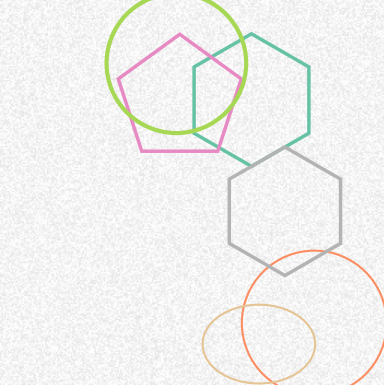[{"shape": "hexagon", "thickness": 2.5, "radius": 0.86, "center": [0.653, 0.74]}, {"shape": "circle", "thickness": 1.5, "radius": 0.94, "center": [0.816, 0.161]}, {"shape": "pentagon", "thickness": 2.5, "radius": 0.84, "center": [0.467, 0.743]}, {"shape": "circle", "thickness": 3, "radius": 0.91, "center": [0.458, 0.836]}, {"shape": "oval", "thickness": 1.5, "radius": 0.73, "center": [0.672, 0.106]}, {"shape": "hexagon", "thickness": 2.5, "radius": 0.83, "center": [0.74, 0.451]}]